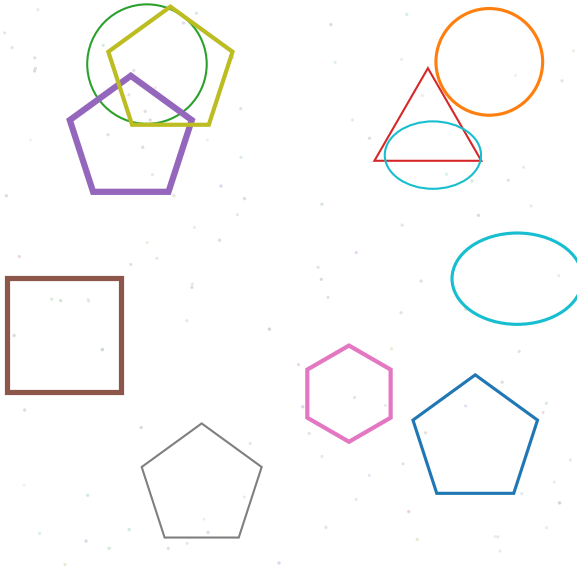[{"shape": "pentagon", "thickness": 1.5, "radius": 0.57, "center": [0.823, 0.237]}, {"shape": "circle", "thickness": 1.5, "radius": 0.46, "center": [0.847, 0.892]}, {"shape": "circle", "thickness": 1, "radius": 0.52, "center": [0.254, 0.888]}, {"shape": "triangle", "thickness": 1, "radius": 0.53, "center": [0.741, 0.774]}, {"shape": "pentagon", "thickness": 3, "radius": 0.56, "center": [0.226, 0.757]}, {"shape": "square", "thickness": 2.5, "radius": 0.49, "center": [0.11, 0.42]}, {"shape": "hexagon", "thickness": 2, "radius": 0.42, "center": [0.604, 0.317]}, {"shape": "pentagon", "thickness": 1, "radius": 0.55, "center": [0.349, 0.157]}, {"shape": "pentagon", "thickness": 2, "radius": 0.57, "center": [0.295, 0.875]}, {"shape": "oval", "thickness": 1, "radius": 0.42, "center": [0.75, 0.731]}, {"shape": "oval", "thickness": 1.5, "radius": 0.56, "center": [0.896, 0.517]}]